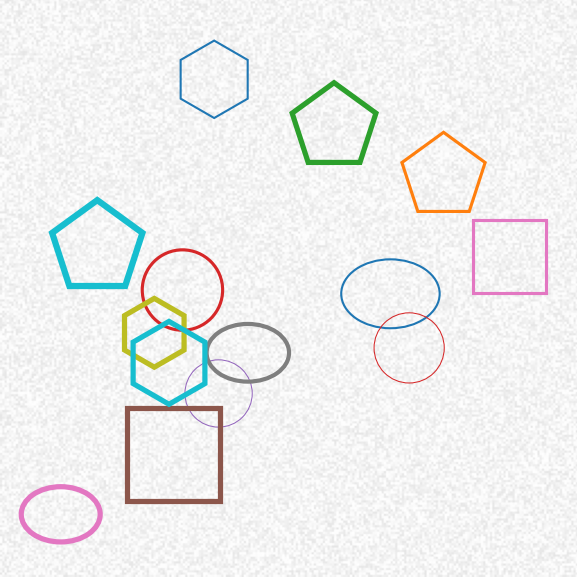[{"shape": "hexagon", "thickness": 1, "radius": 0.34, "center": [0.371, 0.862]}, {"shape": "oval", "thickness": 1, "radius": 0.43, "center": [0.676, 0.49]}, {"shape": "pentagon", "thickness": 1.5, "radius": 0.38, "center": [0.768, 0.694]}, {"shape": "pentagon", "thickness": 2.5, "radius": 0.38, "center": [0.578, 0.78]}, {"shape": "circle", "thickness": 0.5, "radius": 0.3, "center": [0.708, 0.397]}, {"shape": "circle", "thickness": 1.5, "radius": 0.35, "center": [0.316, 0.497]}, {"shape": "circle", "thickness": 0.5, "radius": 0.29, "center": [0.378, 0.318]}, {"shape": "square", "thickness": 2.5, "radius": 0.4, "center": [0.301, 0.212]}, {"shape": "square", "thickness": 1.5, "radius": 0.32, "center": [0.882, 0.555]}, {"shape": "oval", "thickness": 2.5, "radius": 0.34, "center": [0.105, 0.109]}, {"shape": "oval", "thickness": 2, "radius": 0.36, "center": [0.429, 0.388]}, {"shape": "hexagon", "thickness": 2.5, "radius": 0.3, "center": [0.267, 0.423]}, {"shape": "pentagon", "thickness": 3, "radius": 0.41, "center": [0.168, 0.57]}, {"shape": "hexagon", "thickness": 2.5, "radius": 0.36, "center": [0.293, 0.371]}]